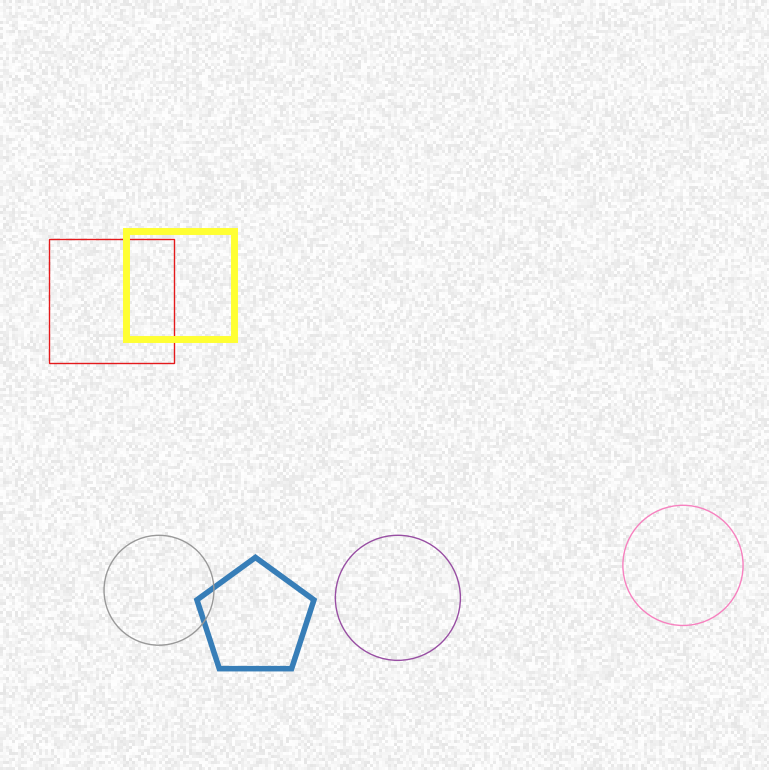[{"shape": "square", "thickness": 0.5, "radius": 0.4, "center": [0.145, 0.609]}, {"shape": "pentagon", "thickness": 2, "radius": 0.4, "center": [0.332, 0.196]}, {"shape": "circle", "thickness": 0.5, "radius": 0.41, "center": [0.517, 0.224]}, {"shape": "square", "thickness": 2.5, "radius": 0.35, "center": [0.234, 0.629]}, {"shape": "circle", "thickness": 0.5, "radius": 0.39, "center": [0.887, 0.266]}, {"shape": "circle", "thickness": 0.5, "radius": 0.36, "center": [0.206, 0.233]}]